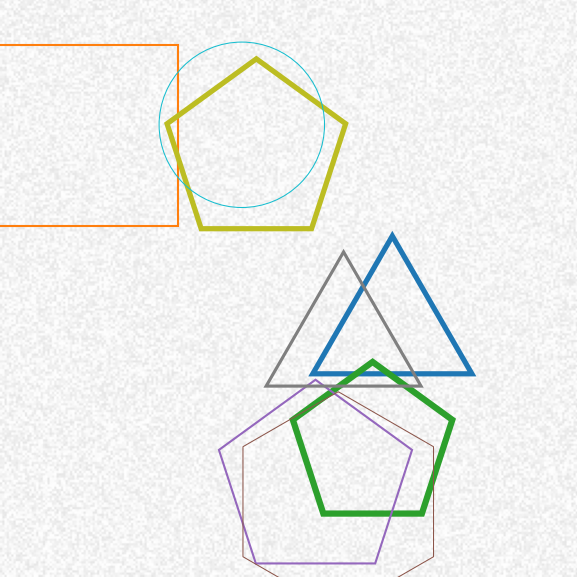[{"shape": "triangle", "thickness": 2.5, "radius": 0.8, "center": [0.679, 0.431]}, {"shape": "square", "thickness": 1, "radius": 0.78, "center": [0.152, 0.765]}, {"shape": "pentagon", "thickness": 3, "radius": 0.73, "center": [0.645, 0.227]}, {"shape": "pentagon", "thickness": 1, "radius": 0.88, "center": [0.546, 0.166]}, {"shape": "hexagon", "thickness": 0.5, "radius": 0.95, "center": [0.586, 0.13]}, {"shape": "triangle", "thickness": 1.5, "radius": 0.77, "center": [0.595, 0.408]}, {"shape": "pentagon", "thickness": 2.5, "radius": 0.81, "center": [0.444, 0.735]}, {"shape": "circle", "thickness": 0.5, "radius": 0.72, "center": [0.419, 0.783]}]